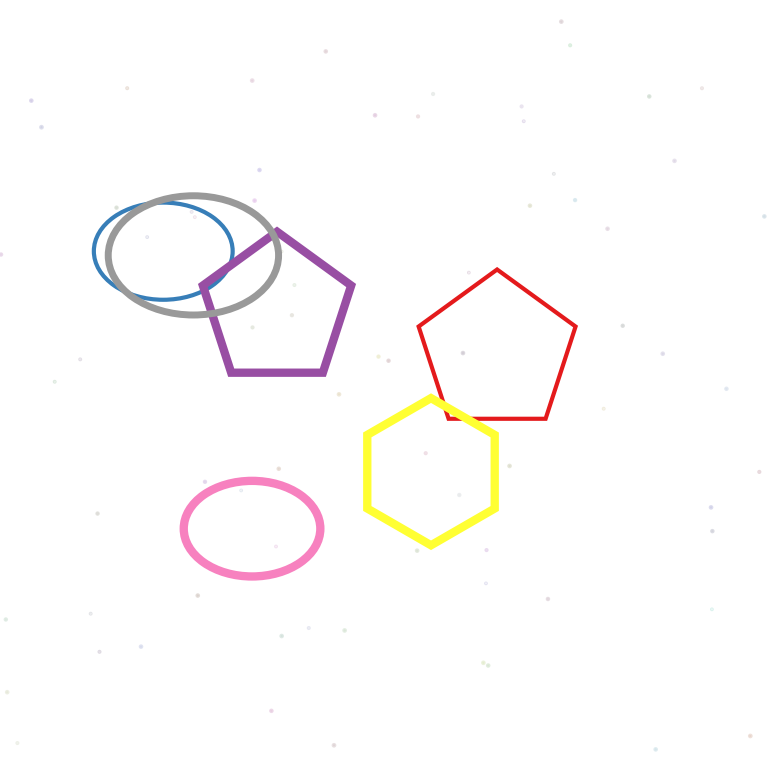[{"shape": "pentagon", "thickness": 1.5, "radius": 0.54, "center": [0.646, 0.543]}, {"shape": "oval", "thickness": 1.5, "radius": 0.45, "center": [0.212, 0.674]}, {"shape": "pentagon", "thickness": 3, "radius": 0.51, "center": [0.36, 0.598]}, {"shape": "hexagon", "thickness": 3, "radius": 0.48, "center": [0.56, 0.387]}, {"shape": "oval", "thickness": 3, "radius": 0.44, "center": [0.327, 0.313]}, {"shape": "oval", "thickness": 2.5, "radius": 0.55, "center": [0.251, 0.668]}]